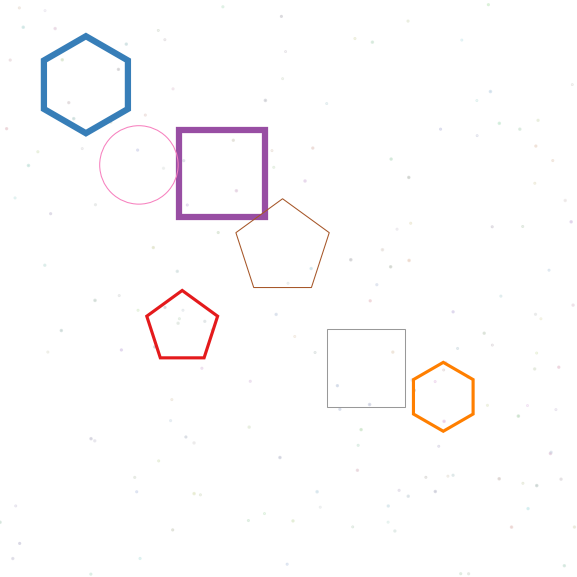[{"shape": "pentagon", "thickness": 1.5, "radius": 0.32, "center": [0.315, 0.432]}, {"shape": "hexagon", "thickness": 3, "radius": 0.42, "center": [0.149, 0.852]}, {"shape": "square", "thickness": 3, "radius": 0.37, "center": [0.385, 0.698]}, {"shape": "hexagon", "thickness": 1.5, "radius": 0.3, "center": [0.768, 0.312]}, {"shape": "pentagon", "thickness": 0.5, "radius": 0.42, "center": [0.489, 0.57]}, {"shape": "circle", "thickness": 0.5, "radius": 0.34, "center": [0.241, 0.714]}, {"shape": "square", "thickness": 0.5, "radius": 0.34, "center": [0.633, 0.363]}]